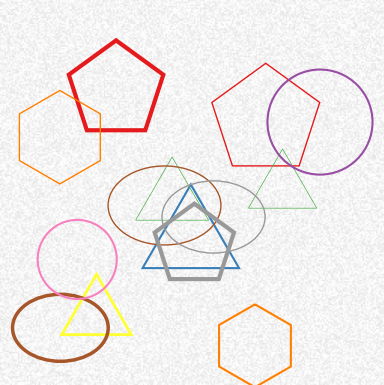[{"shape": "pentagon", "thickness": 3, "radius": 0.65, "center": [0.301, 0.766]}, {"shape": "pentagon", "thickness": 1, "radius": 0.74, "center": [0.69, 0.688]}, {"shape": "triangle", "thickness": 1.5, "radius": 0.72, "center": [0.496, 0.376]}, {"shape": "triangle", "thickness": 0.5, "radius": 0.55, "center": [0.447, 0.483]}, {"shape": "triangle", "thickness": 0.5, "radius": 0.51, "center": [0.734, 0.511]}, {"shape": "circle", "thickness": 1.5, "radius": 0.68, "center": [0.831, 0.683]}, {"shape": "hexagon", "thickness": 1, "radius": 0.61, "center": [0.156, 0.644]}, {"shape": "hexagon", "thickness": 1.5, "radius": 0.54, "center": [0.662, 0.102]}, {"shape": "triangle", "thickness": 2, "radius": 0.52, "center": [0.251, 0.183]}, {"shape": "oval", "thickness": 2.5, "radius": 0.62, "center": [0.157, 0.149]}, {"shape": "oval", "thickness": 1, "radius": 0.73, "center": [0.427, 0.466]}, {"shape": "circle", "thickness": 1.5, "radius": 0.51, "center": [0.201, 0.326]}, {"shape": "oval", "thickness": 1, "radius": 0.67, "center": [0.555, 0.436]}, {"shape": "pentagon", "thickness": 3, "radius": 0.54, "center": [0.505, 0.363]}]